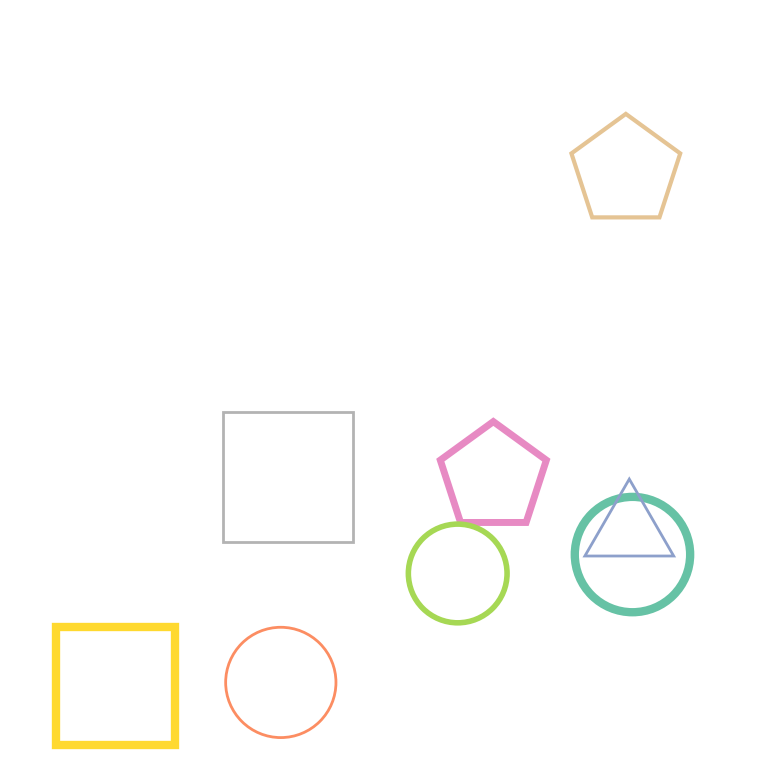[{"shape": "circle", "thickness": 3, "radius": 0.37, "center": [0.821, 0.28]}, {"shape": "circle", "thickness": 1, "radius": 0.36, "center": [0.365, 0.114]}, {"shape": "triangle", "thickness": 1, "radius": 0.33, "center": [0.817, 0.311]}, {"shape": "pentagon", "thickness": 2.5, "radius": 0.36, "center": [0.641, 0.38]}, {"shape": "circle", "thickness": 2, "radius": 0.32, "center": [0.594, 0.255]}, {"shape": "square", "thickness": 3, "radius": 0.39, "center": [0.15, 0.109]}, {"shape": "pentagon", "thickness": 1.5, "radius": 0.37, "center": [0.813, 0.778]}, {"shape": "square", "thickness": 1, "radius": 0.42, "center": [0.374, 0.38]}]